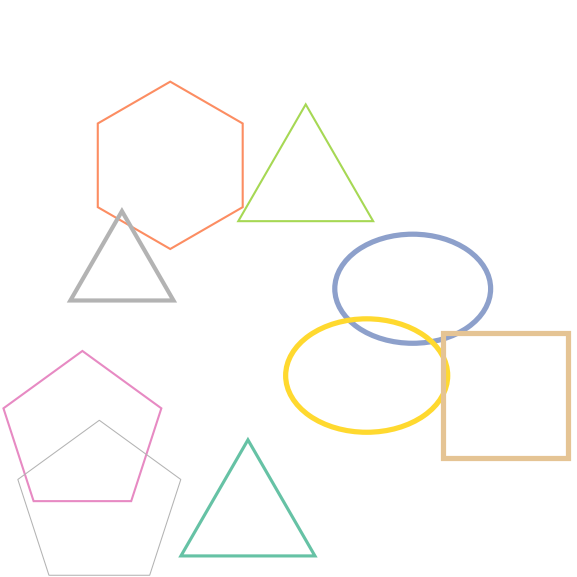[{"shape": "triangle", "thickness": 1.5, "radius": 0.67, "center": [0.429, 0.103]}, {"shape": "hexagon", "thickness": 1, "radius": 0.72, "center": [0.295, 0.713]}, {"shape": "oval", "thickness": 2.5, "radius": 0.67, "center": [0.715, 0.499]}, {"shape": "pentagon", "thickness": 1, "radius": 0.72, "center": [0.143, 0.248]}, {"shape": "triangle", "thickness": 1, "radius": 0.67, "center": [0.529, 0.684]}, {"shape": "oval", "thickness": 2.5, "radius": 0.7, "center": [0.635, 0.349]}, {"shape": "square", "thickness": 2.5, "radius": 0.54, "center": [0.875, 0.314]}, {"shape": "triangle", "thickness": 2, "radius": 0.52, "center": [0.211, 0.53]}, {"shape": "pentagon", "thickness": 0.5, "radius": 0.74, "center": [0.172, 0.123]}]